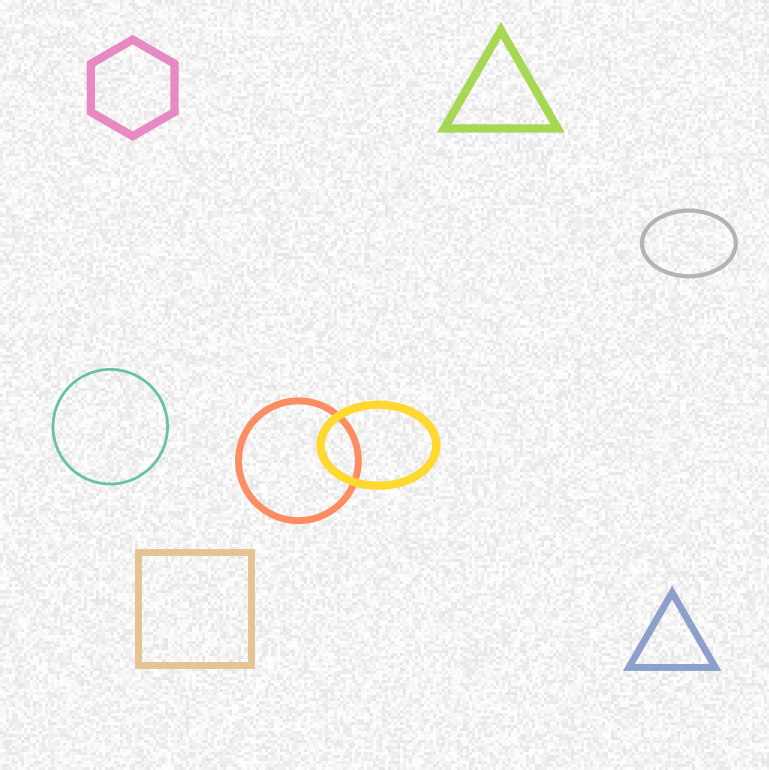[{"shape": "circle", "thickness": 1, "radius": 0.37, "center": [0.143, 0.446]}, {"shape": "circle", "thickness": 2.5, "radius": 0.39, "center": [0.388, 0.402]}, {"shape": "triangle", "thickness": 2.5, "radius": 0.32, "center": [0.873, 0.166]}, {"shape": "hexagon", "thickness": 3, "radius": 0.31, "center": [0.172, 0.886]}, {"shape": "triangle", "thickness": 3, "radius": 0.43, "center": [0.651, 0.876]}, {"shape": "oval", "thickness": 3, "radius": 0.38, "center": [0.492, 0.422]}, {"shape": "square", "thickness": 2.5, "radius": 0.37, "center": [0.253, 0.21]}, {"shape": "oval", "thickness": 1.5, "radius": 0.3, "center": [0.895, 0.684]}]